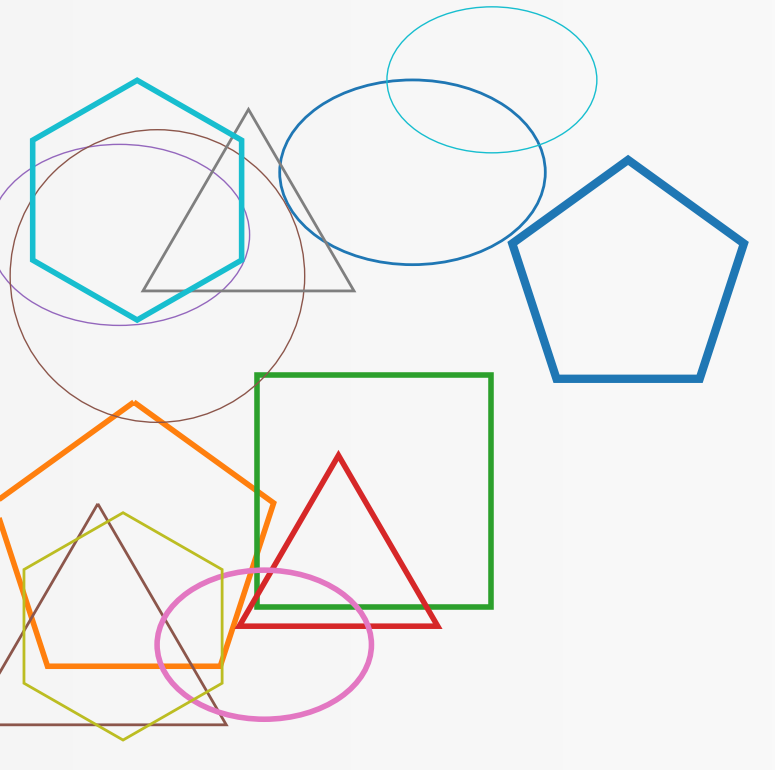[{"shape": "pentagon", "thickness": 3, "radius": 0.79, "center": [0.81, 0.635]}, {"shape": "oval", "thickness": 1, "radius": 0.86, "center": [0.532, 0.776]}, {"shape": "pentagon", "thickness": 2, "radius": 0.95, "center": [0.173, 0.288]}, {"shape": "square", "thickness": 2, "radius": 0.76, "center": [0.482, 0.362]}, {"shape": "triangle", "thickness": 2, "radius": 0.74, "center": [0.437, 0.261]}, {"shape": "oval", "thickness": 0.5, "radius": 0.84, "center": [0.154, 0.695]}, {"shape": "circle", "thickness": 0.5, "radius": 0.95, "center": [0.203, 0.642]}, {"shape": "triangle", "thickness": 1, "radius": 0.96, "center": [0.126, 0.154]}, {"shape": "oval", "thickness": 2, "radius": 0.69, "center": [0.341, 0.163]}, {"shape": "triangle", "thickness": 1, "radius": 0.79, "center": [0.321, 0.701]}, {"shape": "hexagon", "thickness": 1, "radius": 0.74, "center": [0.159, 0.187]}, {"shape": "hexagon", "thickness": 2, "radius": 0.78, "center": [0.177, 0.74]}, {"shape": "oval", "thickness": 0.5, "radius": 0.68, "center": [0.635, 0.896]}]